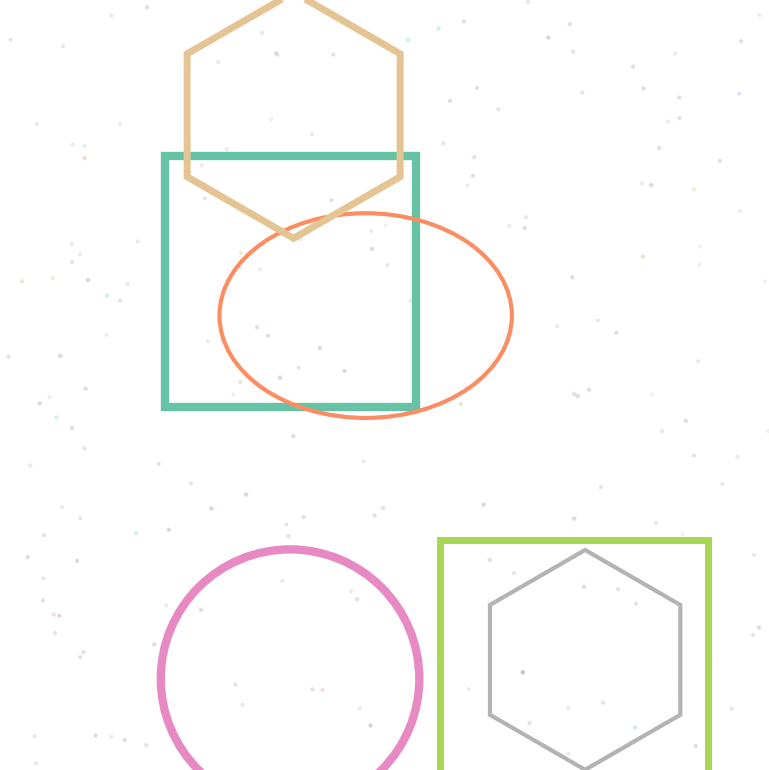[{"shape": "square", "thickness": 3, "radius": 0.81, "center": [0.377, 0.635]}, {"shape": "oval", "thickness": 1.5, "radius": 0.95, "center": [0.475, 0.59]}, {"shape": "circle", "thickness": 3, "radius": 0.84, "center": [0.377, 0.119]}, {"shape": "square", "thickness": 2.5, "radius": 0.87, "center": [0.746, 0.125]}, {"shape": "hexagon", "thickness": 2.5, "radius": 0.8, "center": [0.381, 0.85]}, {"shape": "hexagon", "thickness": 1.5, "radius": 0.71, "center": [0.76, 0.143]}]